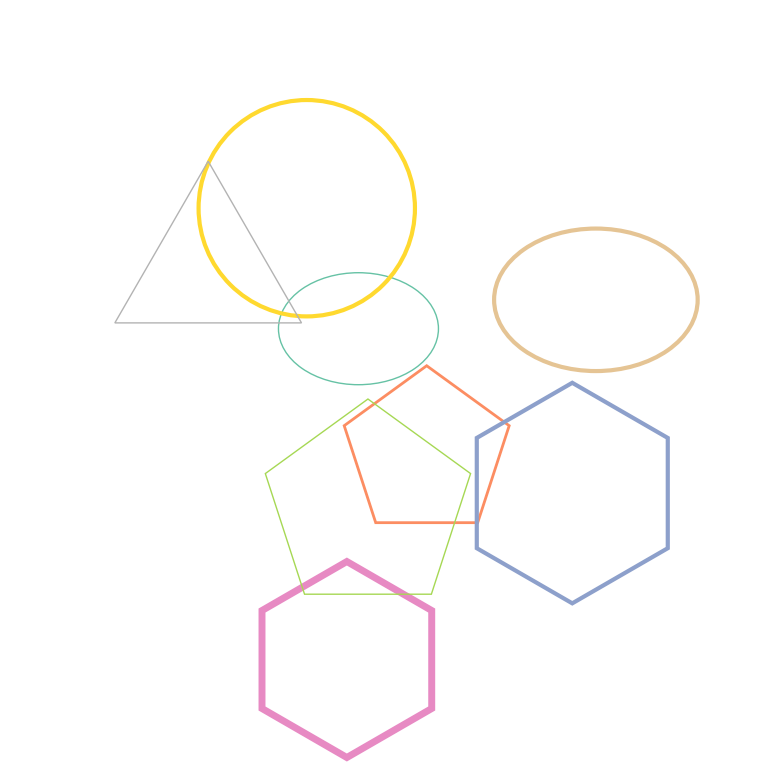[{"shape": "oval", "thickness": 0.5, "radius": 0.52, "center": [0.466, 0.573]}, {"shape": "pentagon", "thickness": 1, "radius": 0.56, "center": [0.554, 0.412]}, {"shape": "hexagon", "thickness": 1.5, "radius": 0.72, "center": [0.743, 0.36]}, {"shape": "hexagon", "thickness": 2.5, "radius": 0.64, "center": [0.45, 0.143]}, {"shape": "pentagon", "thickness": 0.5, "radius": 0.7, "center": [0.478, 0.342]}, {"shape": "circle", "thickness": 1.5, "radius": 0.7, "center": [0.398, 0.73]}, {"shape": "oval", "thickness": 1.5, "radius": 0.66, "center": [0.774, 0.611]}, {"shape": "triangle", "thickness": 0.5, "radius": 0.7, "center": [0.27, 0.651]}]